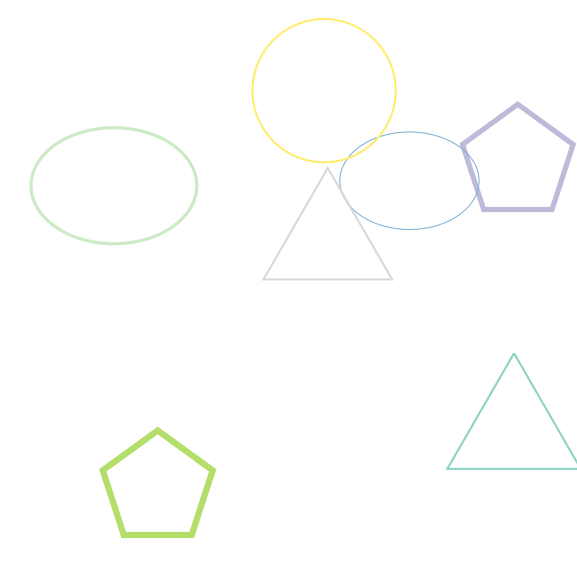[{"shape": "triangle", "thickness": 1, "radius": 0.67, "center": [0.89, 0.254]}, {"shape": "pentagon", "thickness": 2.5, "radius": 0.5, "center": [0.897, 0.718]}, {"shape": "oval", "thickness": 0.5, "radius": 0.6, "center": [0.709, 0.686]}, {"shape": "pentagon", "thickness": 3, "radius": 0.5, "center": [0.273, 0.154]}, {"shape": "triangle", "thickness": 1, "radius": 0.64, "center": [0.568, 0.58]}, {"shape": "oval", "thickness": 1.5, "radius": 0.72, "center": [0.197, 0.678]}, {"shape": "circle", "thickness": 1, "radius": 0.62, "center": [0.561, 0.842]}]